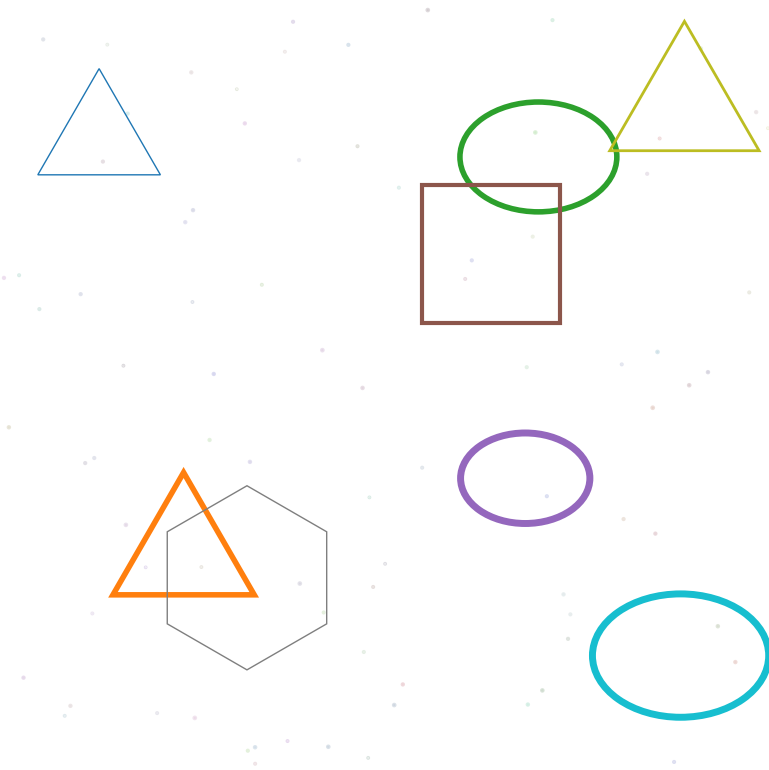[{"shape": "triangle", "thickness": 0.5, "radius": 0.46, "center": [0.129, 0.819]}, {"shape": "triangle", "thickness": 2, "radius": 0.53, "center": [0.238, 0.28]}, {"shape": "oval", "thickness": 2, "radius": 0.51, "center": [0.699, 0.796]}, {"shape": "oval", "thickness": 2.5, "radius": 0.42, "center": [0.682, 0.379]}, {"shape": "square", "thickness": 1.5, "radius": 0.45, "center": [0.638, 0.67]}, {"shape": "hexagon", "thickness": 0.5, "radius": 0.6, "center": [0.321, 0.25]}, {"shape": "triangle", "thickness": 1, "radius": 0.56, "center": [0.889, 0.86]}, {"shape": "oval", "thickness": 2.5, "radius": 0.57, "center": [0.884, 0.149]}]